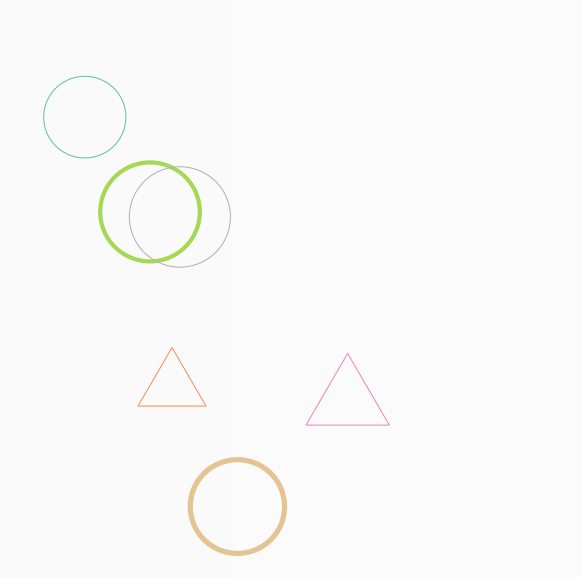[{"shape": "circle", "thickness": 0.5, "radius": 0.35, "center": [0.146, 0.796]}, {"shape": "triangle", "thickness": 0.5, "radius": 0.34, "center": [0.296, 0.33]}, {"shape": "triangle", "thickness": 0.5, "radius": 0.41, "center": [0.598, 0.304]}, {"shape": "circle", "thickness": 2, "radius": 0.43, "center": [0.258, 0.632]}, {"shape": "circle", "thickness": 2.5, "radius": 0.41, "center": [0.408, 0.122]}, {"shape": "circle", "thickness": 0.5, "radius": 0.43, "center": [0.31, 0.623]}]